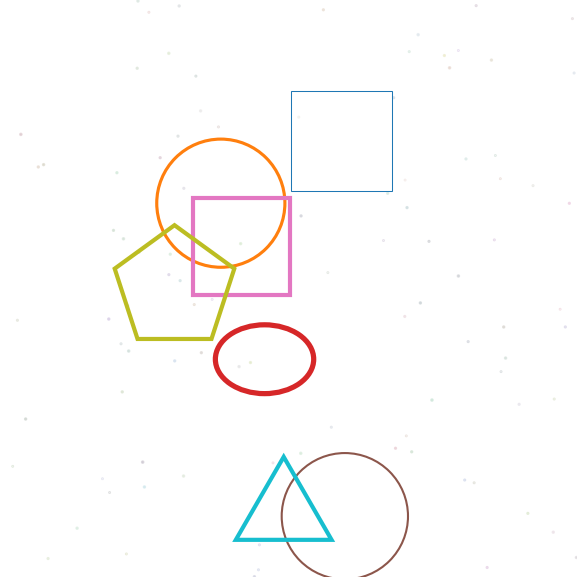[{"shape": "square", "thickness": 0.5, "radius": 0.43, "center": [0.591, 0.755]}, {"shape": "circle", "thickness": 1.5, "radius": 0.55, "center": [0.382, 0.647]}, {"shape": "oval", "thickness": 2.5, "radius": 0.43, "center": [0.458, 0.377]}, {"shape": "circle", "thickness": 1, "radius": 0.55, "center": [0.597, 0.105]}, {"shape": "square", "thickness": 2, "radius": 0.42, "center": [0.418, 0.573]}, {"shape": "pentagon", "thickness": 2, "radius": 0.54, "center": [0.302, 0.5]}, {"shape": "triangle", "thickness": 2, "radius": 0.48, "center": [0.491, 0.112]}]